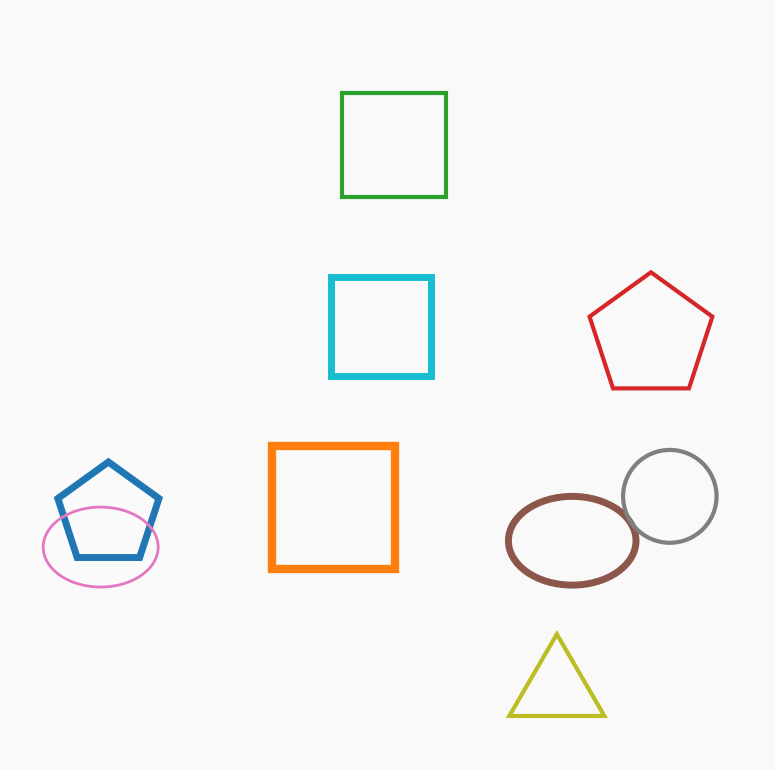[{"shape": "pentagon", "thickness": 2.5, "radius": 0.34, "center": [0.14, 0.331]}, {"shape": "square", "thickness": 3, "radius": 0.4, "center": [0.431, 0.341]}, {"shape": "square", "thickness": 1.5, "radius": 0.34, "center": [0.508, 0.812]}, {"shape": "pentagon", "thickness": 1.5, "radius": 0.42, "center": [0.84, 0.563]}, {"shape": "oval", "thickness": 2.5, "radius": 0.41, "center": [0.738, 0.298]}, {"shape": "oval", "thickness": 1, "radius": 0.37, "center": [0.13, 0.29]}, {"shape": "circle", "thickness": 1.5, "radius": 0.3, "center": [0.864, 0.355]}, {"shape": "triangle", "thickness": 1.5, "radius": 0.35, "center": [0.719, 0.106]}, {"shape": "square", "thickness": 2.5, "radius": 0.32, "center": [0.492, 0.576]}]